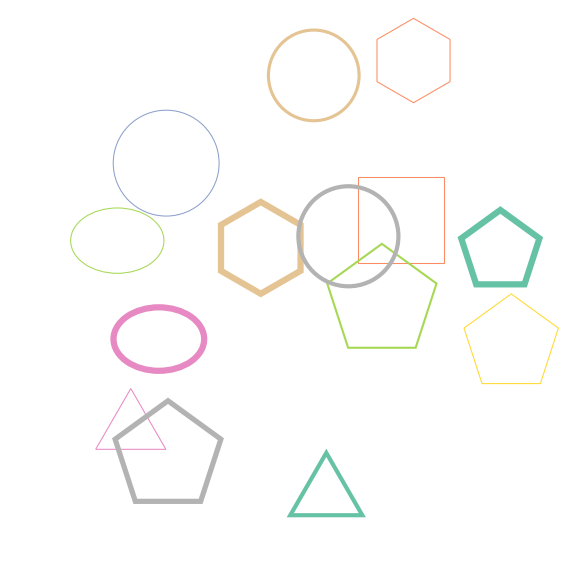[{"shape": "triangle", "thickness": 2, "radius": 0.36, "center": [0.565, 0.143]}, {"shape": "pentagon", "thickness": 3, "radius": 0.36, "center": [0.866, 0.564]}, {"shape": "square", "thickness": 0.5, "radius": 0.37, "center": [0.695, 0.618]}, {"shape": "hexagon", "thickness": 0.5, "radius": 0.37, "center": [0.716, 0.894]}, {"shape": "circle", "thickness": 0.5, "radius": 0.46, "center": [0.288, 0.717]}, {"shape": "triangle", "thickness": 0.5, "radius": 0.35, "center": [0.226, 0.256]}, {"shape": "oval", "thickness": 3, "radius": 0.39, "center": [0.275, 0.412]}, {"shape": "oval", "thickness": 0.5, "radius": 0.4, "center": [0.203, 0.582]}, {"shape": "pentagon", "thickness": 1, "radius": 0.5, "center": [0.661, 0.477]}, {"shape": "pentagon", "thickness": 0.5, "radius": 0.43, "center": [0.885, 0.404]}, {"shape": "circle", "thickness": 1.5, "radius": 0.39, "center": [0.543, 0.869]}, {"shape": "hexagon", "thickness": 3, "radius": 0.4, "center": [0.452, 0.57]}, {"shape": "pentagon", "thickness": 2.5, "radius": 0.48, "center": [0.291, 0.209]}, {"shape": "circle", "thickness": 2, "radius": 0.43, "center": [0.603, 0.59]}]